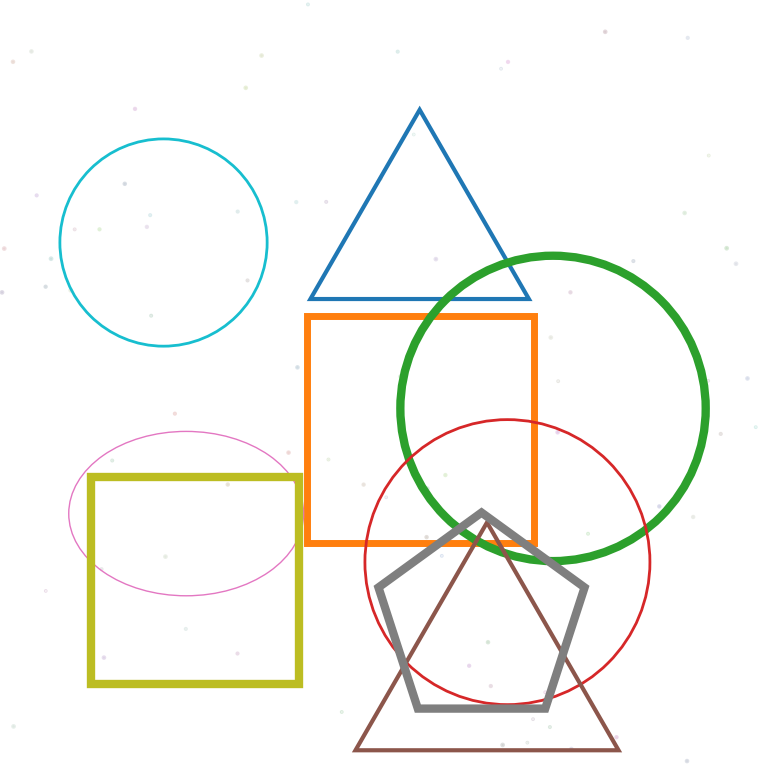[{"shape": "triangle", "thickness": 1.5, "radius": 0.82, "center": [0.545, 0.694]}, {"shape": "square", "thickness": 2.5, "radius": 0.74, "center": [0.546, 0.442]}, {"shape": "circle", "thickness": 3, "radius": 0.99, "center": [0.718, 0.47]}, {"shape": "circle", "thickness": 1, "radius": 0.93, "center": [0.659, 0.27]}, {"shape": "triangle", "thickness": 1.5, "radius": 0.99, "center": [0.632, 0.124]}, {"shape": "oval", "thickness": 0.5, "radius": 0.76, "center": [0.242, 0.333]}, {"shape": "pentagon", "thickness": 3, "radius": 0.7, "center": [0.625, 0.194]}, {"shape": "square", "thickness": 3, "radius": 0.67, "center": [0.253, 0.246]}, {"shape": "circle", "thickness": 1, "radius": 0.67, "center": [0.212, 0.685]}]